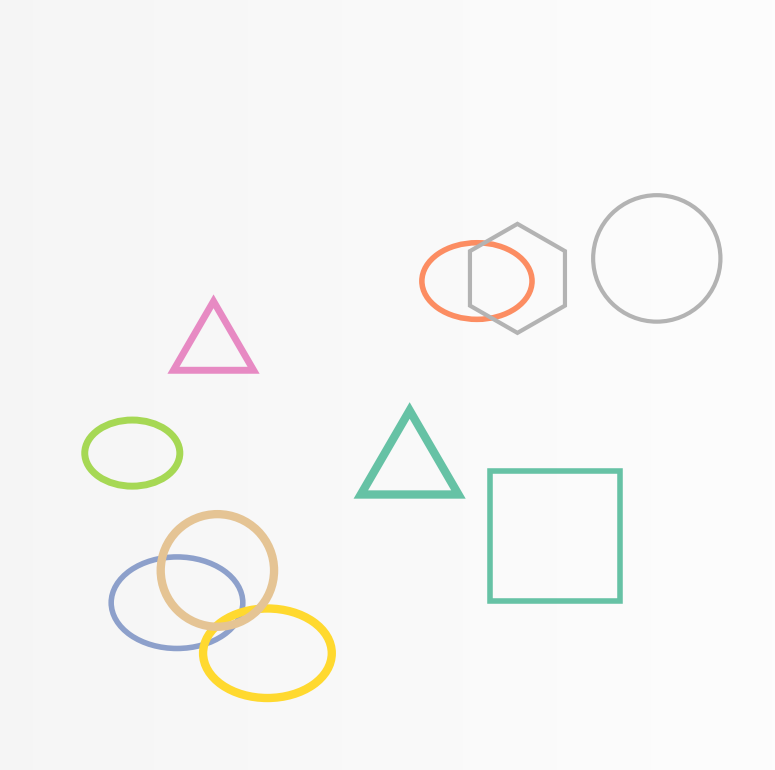[{"shape": "triangle", "thickness": 3, "radius": 0.36, "center": [0.529, 0.394]}, {"shape": "square", "thickness": 2, "radius": 0.42, "center": [0.717, 0.304]}, {"shape": "oval", "thickness": 2, "radius": 0.36, "center": [0.615, 0.635]}, {"shape": "oval", "thickness": 2, "radius": 0.42, "center": [0.228, 0.217]}, {"shape": "triangle", "thickness": 2.5, "radius": 0.3, "center": [0.276, 0.549]}, {"shape": "oval", "thickness": 2.5, "radius": 0.31, "center": [0.171, 0.412]}, {"shape": "oval", "thickness": 3, "radius": 0.42, "center": [0.345, 0.152]}, {"shape": "circle", "thickness": 3, "radius": 0.37, "center": [0.281, 0.259]}, {"shape": "hexagon", "thickness": 1.5, "radius": 0.35, "center": [0.668, 0.638]}, {"shape": "circle", "thickness": 1.5, "radius": 0.41, "center": [0.847, 0.664]}]